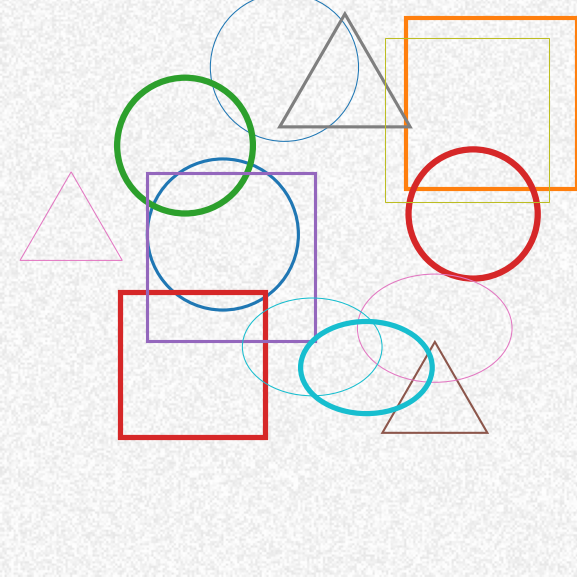[{"shape": "circle", "thickness": 1.5, "radius": 0.65, "center": [0.386, 0.593]}, {"shape": "circle", "thickness": 0.5, "radius": 0.64, "center": [0.493, 0.883]}, {"shape": "square", "thickness": 2, "radius": 0.74, "center": [0.851, 0.82]}, {"shape": "circle", "thickness": 3, "radius": 0.59, "center": [0.32, 0.747]}, {"shape": "square", "thickness": 2.5, "radius": 0.63, "center": [0.334, 0.368]}, {"shape": "circle", "thickness": 3, "radius": 0.56, "center": [0.819, 0.629]}, {"shape": "square", "thickness": 1.5, "radius": 0.73, "center": [0.4, 0.554]}, {"shape": "triangle", "thickness": 1, "radius": 0.52, "center": [0.753, 0.302]}, {"shape": "triangle", "thickness": 0.5, "radius": 0.51, "center": [0.123, 0.599]}, {"shape": "oval", "thickness": 0.5, "radius": 0.67, "center": [0.753, 0.431]}, {"shape": "triangle", "thickness": 1.5, "radius": 0.65, "center": [0.597, 0.845]}, {"shape": "square", "thickness": 0.5, "radius": 0.71, "center": [0.809, 0.791]}, {"shape": "oval", "thickness": 0.5, "radius": 0.6, "center": [0.541, 0.398]}, {"shape": "oval", "thickness": 2.5, "radius": 0.57, "center": [0.634, 0.363]}]